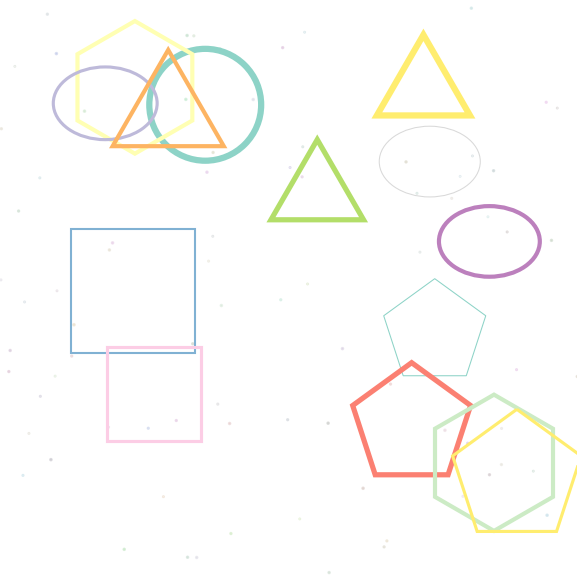[{"shape": "circle", "thickness": 3, "radius": 0.48, "center": [0.355, 0.818]}, {"shape": "pentagon", "thickness": 0.5, "radius": 0.46, "center": [0.753, 0.424]}, {"shape": "hexagon", "thickness": 2, "radius": 0.57, "center": [0.234, 0.848]}, {"shape": "oval", "thickness": 1.5, "radius": 0.45, "center": [0.182, 0.82]}, {"shape": "pentagon", "thickness": 2.5, "radius": 0.54, "center": [0.713, 0.264]}, {"shape": "square", "thickness": 1, "radius": 0.54, "center": [0.23, 0.495]}, {"shape": "triangle", "thickness": 2, "radius": 0.56, "center": [0.291, 0.802]}, {"shape": "triangle", "thickness": 2.5, "radius": 0.46, "center": [0.549, 0.665]}, {"shape": "square", "thickness": 1.5, "radius": 0.41, "center": [0.267, 0.317]}, {"shape": "oval", "thickness": 0.5, "radius": 0.44, "center": [0.744, 0.719]}, {"shape": "oval", "thickness": 2, "radius": 0.44, "center": [0.847, 0.581]}, {"shape": "hexagon", "thickness": 2, "radius": 0.59, "center": [0.855, 0.198]}, {"shape": "triangle", "thickness": 3, "radius": 0.47, "center": [0.733, 0.846]}, {"shape": "pentagon", "thickness": 1.5, "radius": 0.58, "center": [0.895, 0.173]}]